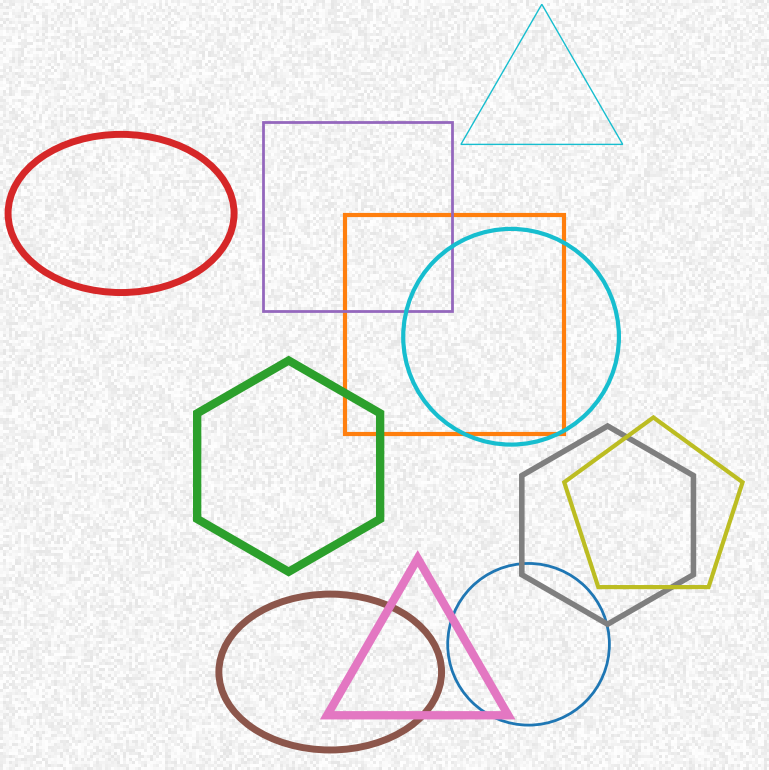[{"shape": "circle", "thickness": 1, "radius": 0.52, "center": [0.686, 0.163]}, {"shape": "square", "thickness": 1.5, "radius": 0.71, "center": [0.59, 0.578]}, {"shape": "hexagon", "thickness": 3, "radius": 0.69, "center": [0.375, 0.395]}, {"shape": "oval", "thickness": 2.5, "radius": 0.73, "center": [0.157, 0.723]}, {"shape": "square", "thickness": 1, "radius": 0.61, "center": [0.465, 0.719]}, {"shape": "oval", "thickness": 2.5, "radius": 0.72, "center": [0.429, 0.127]}, {"shape": "triangle", "thickness": 3, "radius": 0.68, "center": [0.542, 0.139]}, {"shape": "hexagon", "thickness": 2, "radius": 0.64, "center": [0.789, 0.318]}, {"shape": "pentagon", "thickness": 1.5, "radius": 0.61, "center": [0.849, 0.336]}, {"shape": "circle", "thickness": 1.5, "radius": 0.7, "center": [0.664, 0.563]}, {"shape": "triangle", "thickness": 0.5, "radius": 0.61, "center": [0.704, 0.873]}]